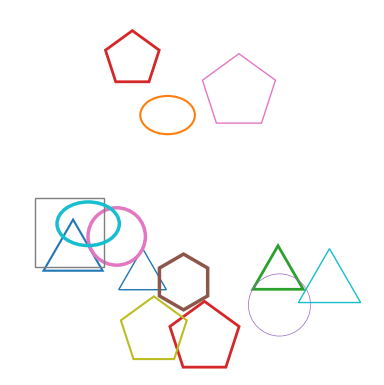[{"shape": "triangle", "thickness": 1, "radius": 0.36, "center": [0.37, 0.283]}, {"shape": "triangle", "thickness": 1.5, "radius": 0.44, "center": [0.19, 0.341]}, {"shape": "oval", "thickness": 1.5, "radius": 0.35, "center": [0.435, 0.701]}, {"shape": "triangle", "thickness": 2, "radius": 0.38, "center": [0.722, 0.286]}, {"shape": "pentagon", "thickness": 2, "radius": 0.37, "center": [0.344, 0.847]}, {"shape": "pentagon", "thickness": 2, "radius": 0.47, "center": [0.531, 0.123]}, {"shape": "circle", "thickness": 0.5, "radius": 0.4, "center": [0.726, 0.208]}, {"shape": "hexagon", "thickness": 2.5, "radius": 0.36, "center": [0.477, 0.268]}, {"shape": "circle", "thickness": 2.5, "radius": 0.37, "center": [0.303, 0.386]}, {"shape": "pentagon", "thickness": 1, "radius": 0.5, "center": [0.621, 0.761]}, {"shape": "square", "thickness": 1, "radius": 0.45, "center": [0.181, 0.396]}, {"shape": "pentagon", "thickness": 1.5, "radius": 0.45, "center": [0.4, 0.14]}, {"shape": "oval", "thickness": 2.5, "radius": 0.4, "center": [0.229, 0.419]}, {"shape": "triangle", "thickness": 1, "radius": 0.47, "center": [0.856, 0.261]}]